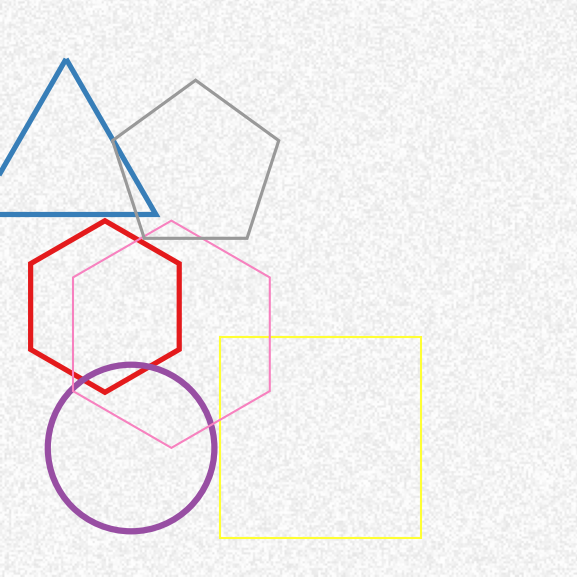[{"shape": "hexagon", "thickness": 2.5, "radius": 0.74, "center": [0.182, 0.468]}, {"shape": "triangle", "thickness": 2.5, "radius": 0.9, "center": [0.114, 0.718]}, {"shape": "circle", "thickness": 3, "radius": 0.72, "center": [0.227, 0.223]}, {"shape": "square", "thickness": 1, "radius": 0.87, "center": [0.555, 0.242]}, {"shape": "hexagon", "thickness": 1, "radius": 0.98, "center": [0.297, 0.42]}, {"shape": "pentagon", "thickness": 1.5, "radius": 0.76, "center": [0.339, 0.709]}]